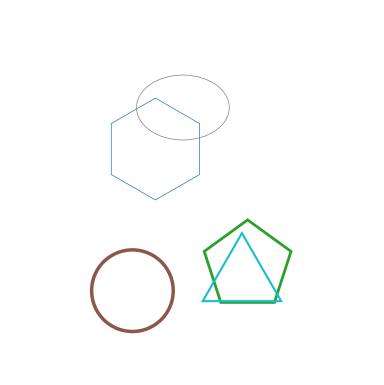[{"shape": "hexagon", "thickness": 0.5, "radius": 0.66, "center": [0.404, 0.613]}, {"shape": "pentagon", "thickness": 2, "radius": 0.59, "center": [0.643, 0.31]}, {"shape": "circle", "thickness": 2.5, "radius": 0.53, "center": [0.344, 0.245]}, {"shape": "oval", "thickness": 0.5, "radius": 0.6, "center": [0.475, 0.721]}, {"shape": "triangle", "thickness": 1.5, "radius": 0.59, "center": [0.628, 0.277]}]